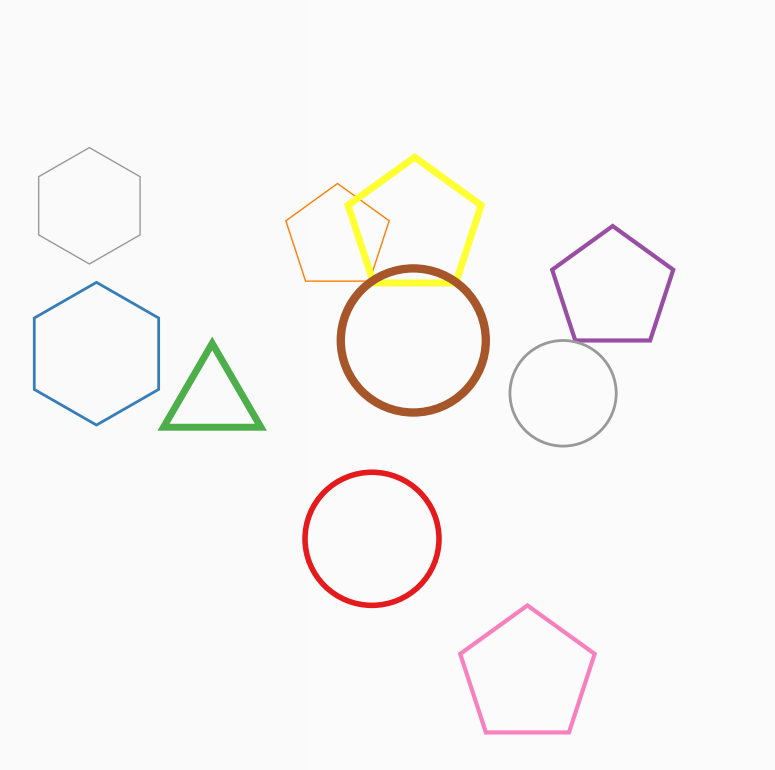[{"shape": "circle", "thickness": 2, "radius": 0.43, "center": [0.48, 0.3]}, {"shape": "hexagon", "thickness": 1, "radius": 0.46, "center": [0.124, 0.541]}, {"shape": "triangle", "thickness": 2.5, "radius": 0.36, "center": [0.274, 0.481]}, {"shape": "pentagon", "thickness": 1.5, "radius": 0.41, "center": [0.791, 0.624]}, {"shape": "pentagon", "thickness": 0.5, "radius": 0.35, "center": [0.436, 0.692]}, {"shape": "pentagon", "thickness": 2.5, "radius": 0.45, "center": [0.535, 0.706]}, {"shape": "circle", "thickness": 3, "radius": 0.47, "center": [0.533, 0.558]}, {"shape": "pentagon", "thickness": 1.5, "radius": 0.46, "center": [0.681, 0.123]}, {"shape": "circle", "thickness": 1, "radius": 0.34, "center": [0.727, 0.489]}, {"shape": "hexagon", "thickness": 0.5, "radius": 0.38, "center": [0.115, 0.733]}]